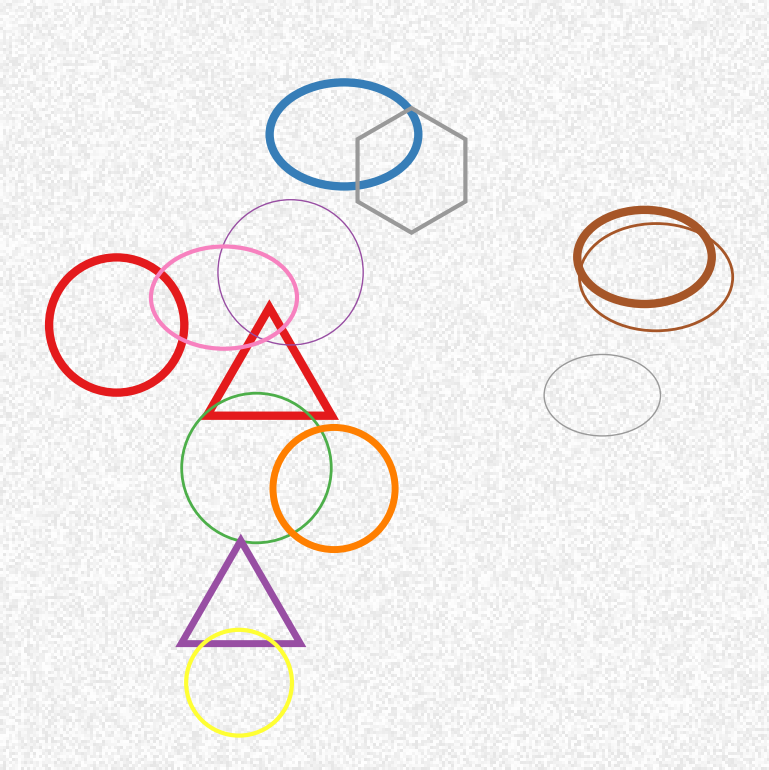[{"shape": "triangle", "thickness": 3, "radius": 0.47, "center": [0.35, 0.507]}, {"shape": "circle", "thickness": 3, "radius": 0.44, "center": [0.152, 0.578]}, {"shape": "oval", "thickness": 3, "radius": 0.48, "center": [0.447, 0.825]}, {"shape": "circle", "thickness": 1, "radius": 0.49, "center": [0.333, 0.392]}, {"shape": "triangle", "thickness": 2.5, "radius": 0.45, "center": [0.313, 0.209]}, {"shape": "circle", "thickness": 0.5, "radius": 0.47, "center": [0.377, 0.646]}, {"shape": "circle", "thickness": 2.5, "radius": 0.4, "center": [0.434, 0.366]}, {"shape": "circle", "thickness": 1.5, "radius": 0.34, "center": [0.31, 0.113]}, {"shape": "oval", "thickness": 1, "radius": 0.5, "center": [0.852, 0.64]}, {"shape": "oval", "thickness": 3, "radius": 0.44, "center": [0.837, 0.666]}, {"shape": "oval", "thickness": 1.5, "radius": 0.47, "center": [0.291, 0.614]}, {"shape": "oval", "thickness": 0.5, "radius": 0.38, "center": [0.782, 0.487]}, {"shape": "hexagon", "thickness": 1.5, "radius": 0.4, "center": [0.534, 0.779]}]